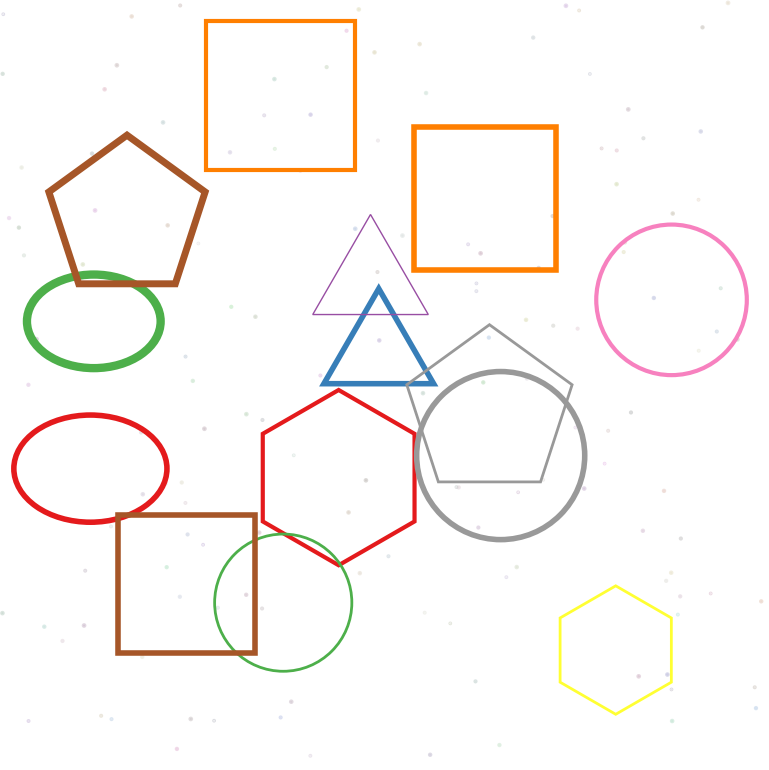[{"shape": "oval", "thickness": 2, "radius": 0.5, "center": [0.117, 0.391]}, {"shape": "hexagon", "thickness": 1.5, "radius": 0.57, "center": [0.44, 0.38]}, {"shape": "triangle", "thickness": 2, "radius": 0.41, "center": [0.492, 0.543]}, {"shape": "circle", "thickness": 1, "radius": 0.45, "center": [0.368, 0.217]}, {"shape": "oval", "thickness": 3, "radius": 0.43, "center": [0.122, 0.583]}, {"shape": "triangle", "thickness": 0.5, "radius": 0.43, "center": [0.481, 0.635]}, {"shape": "square", "thickness": 1.5, "radius": 0.48, "center": [0.365, 0.876]}, {"shape": "square", "thickness": 2, "radius": 0.46, "center": [0.63, 0.742]}, {"shape": "hexagon", "thickness": 1, "radius": 0.42, "center": [0.8, 0.156]}, {"shape": "square", "thickness": 2, "radius": 0.45, "center": [0.242, 0.242]}, {"shape": "pentagon", "thickness": 2.5, "radius": 0.53, "center": [0.165, 0.718]}, {"shape": "circle", "thickness": 1.5, "radius": 0.49, "center": [0.872, 0.611]}, {"shape": "pentagon", "thickness": 1, "radius": 0.56, "center": [0.636, 0.465]}, {"shape": "circle", "thickness": 2, "radius": 0.55, "center": [0.65, 0.408]}]